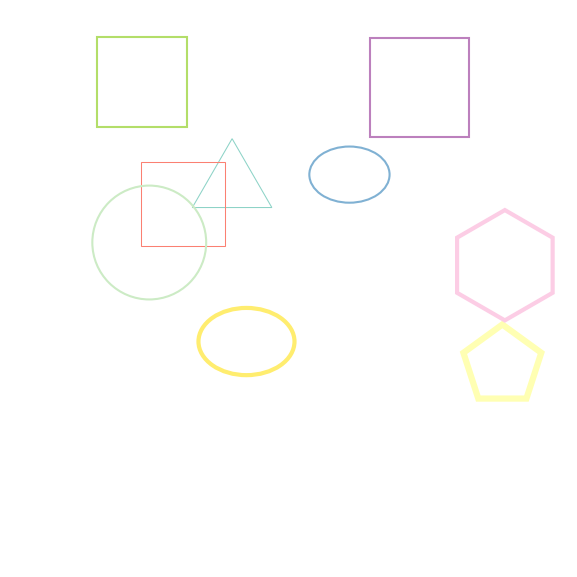[{"shape": "triangle", "thickness": 0.5, "radius": 0.4, "center": [0.402, 0.68]}, {"shape": "pentagon", "thickness": 3, "radius": 0.35, "center": [0.87, 0.366]}, {"shape": "square", "thickness": 0.5, "radius": 0.36, "center": [0.317, 0.647]}, {"shape": "oval", "thickness": 1, "radius": 0.35, "center": [0.605, 0.697]}, {"shape": "square", "thickness": 1, "radius": 0.39, "center": [0.246, 0.857]}, {"shape": "hexagon", "thickness": 2, "radius": 0.48, "center": [0.874, 0.54]}, {"shape": "square", "thickness": 1, "radius": 0.43, "center": [0.727, 0.847]}, {"shape": "circle", "thickness": 1, "radius": 0.49, "center": [0.258, 0.579]}, {"shape": "oval", "thickness": 2, "radius": 0.42, "center": [0.427, 0.408]}]